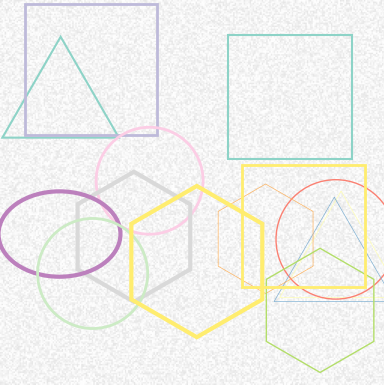[{"shape": "triangle", "thickness": 1.5, "radius": 0.87, "center": [0.158, 0.73]}, {"shape": "square", "thickness": 1.5, "radius": 0.8, "center": [0.754, 0.748]}, {"shape": "triangle", "thickness": 0.5, "radius": 0.92, "center": [0.886, 0.319]}, {"shape": "square", "thickness": 2, "radius": 0.85, "center": [0.236, 0.819]}, {"shape": "circle", "thickness": 1, "radius": 0.78, "center": [0.872, 0.378]}, {"shape": "triangle", "thickness": 0.5, "radius": 0.9, "center": [0.868, 0.307]}, {"shape": "hexagon", "thickness": 0.5, "radius": 0.71, "center": [0.69, 0.38]}, {"shape": "hexagon", "thickness": 1, "radius": 0.81, "center": [0.831, 0.194]}, {"shape": "circle", "thickness": 2, "radius": 0.69, "center": [0.389, 0.531]}, {"shape": "hexagon", "thickness": 3, "radius": 0.84, "center": [0.348, 0.385]}, {"shape": "oval", "thickness": 3, "radius": 0.79, "center": [0.155, 0.392]}, {"shape": "circle", "thickness": 2, "radius": 0.71, "center": [0.241, 0.29]}, {"shape": "hexagon", "thickness": 3, "radius": 0.98, "center": [0.511, 0.321]}, {"shape": "square", "thickness": 2, "radius": 0.79, "center": [0.789, 0.413]}]